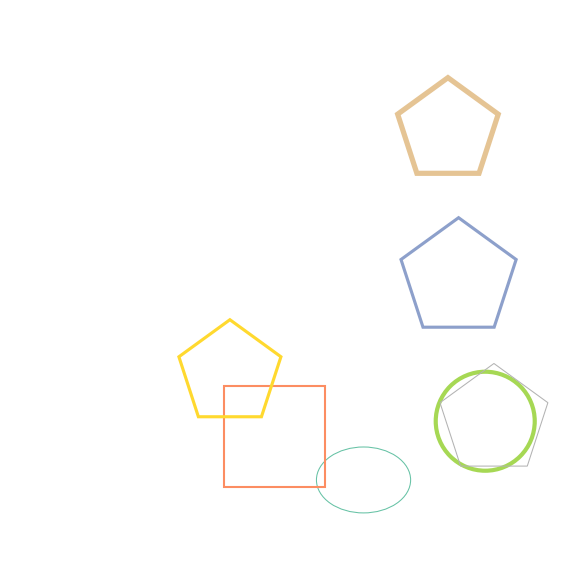[{"shape": "oval", "thickness": 0.5, "radius": 0.41, "center": [0.629, 0.168]}, {"shape": "square", "thickness": 1, "radius": 0.44, "center": [0.475, 0.242]}, {"shape": "pentagon", "thickness": 1.5, "radius": 0.52, "center": [0.794, 0.517]}, {"shape": "circle", "thickness": 2, "radius": 0.43, "center": [0.84, 0.27]}, {"shape": "pentagon", "thickness": 1.5, "radius": 0.46, "center": [0.398, 0.353]}, {"shape": "pentagon", "thickness": 2.5, "radius": 0.46, "center": [0.776, 0.773]}, {"shape": "pentagon", "thickness": 0.5, "radius": 0.49, "center": [0.855, 0.271]}]